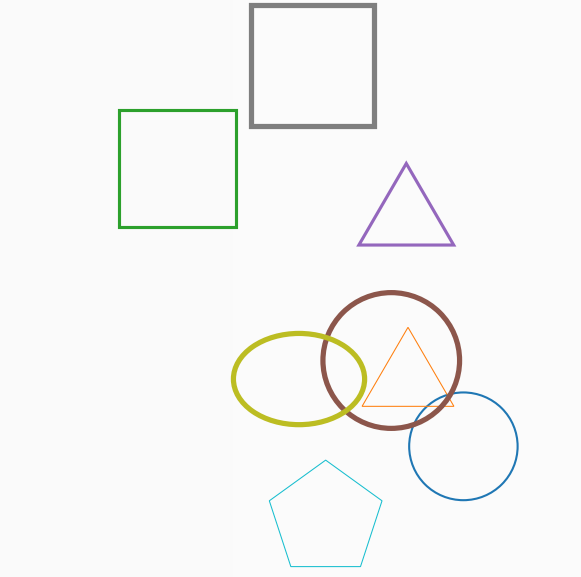[{"shape": "circle", "thickness": 1, "radius": 0.47, "center": [0.797, 0.226]}, {"shape": "triangle", "thickness": 0.5, "radius": 0.46, "center": [0.702, 0.341]}, {"shape": "square", "thickness": 1.5, "radius": 0.5, "center": [0.305, 0.707]}, {"shape": "triangle", "thickness": 1.5, "radius": 0.47, "center": [0.699, 0.622]}, {"shape": "circle", "thickness": 2.5, "radius": 0.59, "center": [0.673, 0.375]}, {"shape": "square", "thickness": 2.5, "radius": 0.53, "center": [0.537, 0.886]}, {"shape": "oval", "thickness": 2.5, "radius": 0.56, "center": [0.514, 0.343]}, {"shape": "pentagon", "thickness": 0.5, "radius": 0.51, "center": [0.56, 0.1]}]